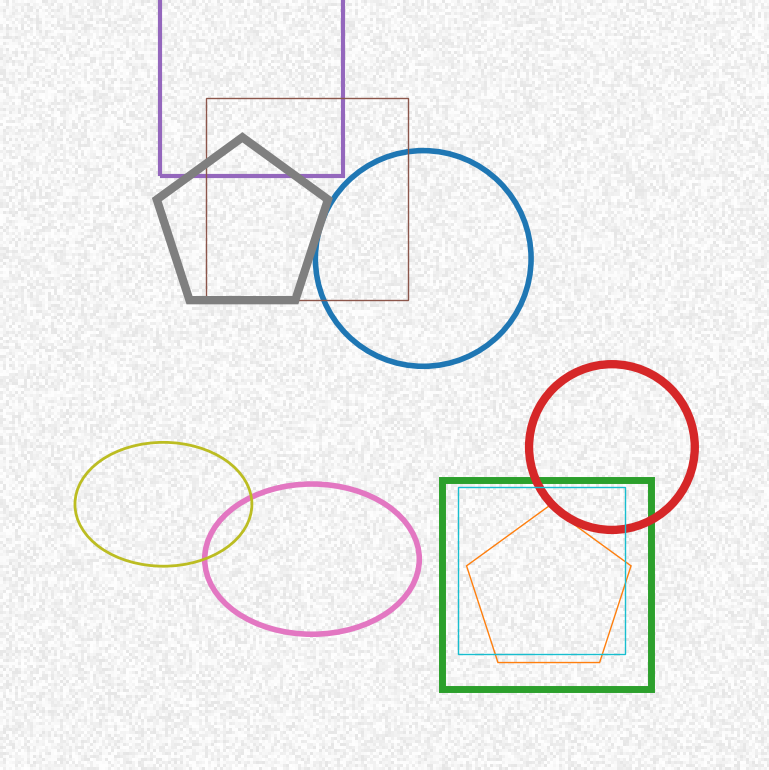[{"shape": "circle", "thickness": 2, "radius": 0.7, "center": [0.55, 0.664]}, {"shape": "pentagon", "thickness": 0.5, "radius": 0.56, "center": [0.713, 0.23]}, {"shape": "square", "thickness": 2.5, "radius": 0.68, "center": [0.709, 0.241]}, {"shape": "circle", "thickness": 3, "radius": 0.54, "center": [0.795, 0.419]}, {"shape": "square", "thickness": 1.5, "radius": 0.6, "center": [0.326, 0.89]}, {"shape": "square", "thickness": 0.5, "radius": 0.65, "center": [0.399, 0.742]}, {"shape": "oval", "thickness": 2, "radius": 0.7, "center": [0.405, 0.274]}, {"shape": "pentagon", "thickness": 3, "radius": 0.58, "center": [0.315, 0.705]}, {"shape": "oval", "thickness": 1, "radius": 0.57, "center": [0.212, 0.345]}, {"shape": "square", "thickness": 0.5, "radius": 0.54, "center": [0.704, 0.259]}]